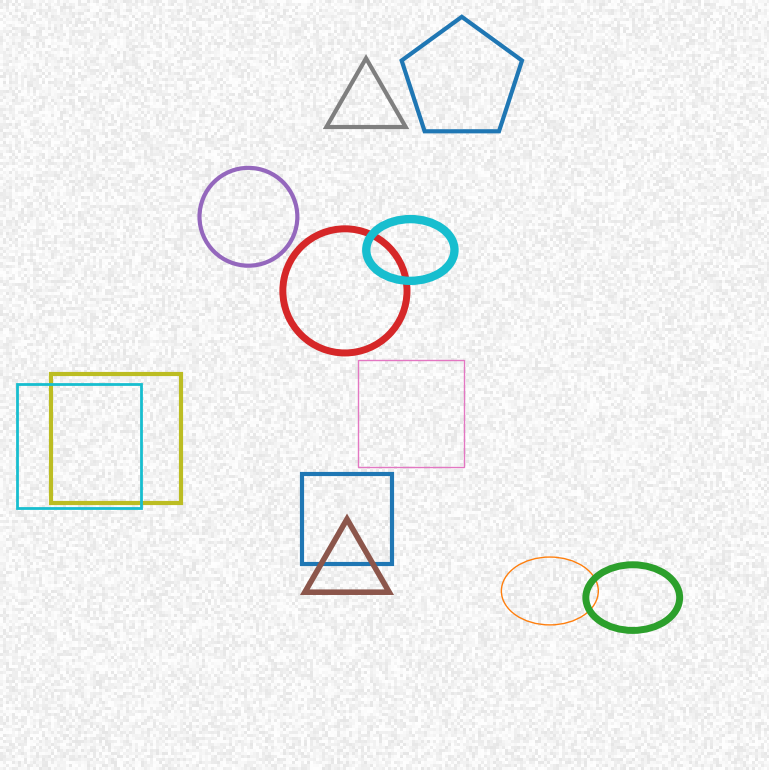[{"shape": "pentagon", "thickness": 1.5, "radius": 0.41, "center": [0.6, 0.896]}, {"shape": "square", "thickness": 1.5, "radius": 0.29, "center": [0.451, 0.326]}, {"shape": "oval", "thickness": 0.5, "radius": 0.31, "center": [0.714, 0.232]}, {"shape": "oval", "thickness": 2.5, "radius": 0.3, "center": [0.822, 0.224]}, {"shape": "circle", "thickness": 2.5, "radius": 0.4, "center": [0.448, 0.622]}, {"shape": "circle", "thickness": 1.5, "radius": 0.32, "center": [0.323, 0.718]}, {"shape": "triangle", "thickness": 2, "radius": 0.32, "center": [0.451, 0.263]}, {"shape": "square", "thickness": 0.5, "radius": 0.35, "center": [0.534, 0.463]}, {"shape": "triangle", "thickness": 1.5, "radius": 0.3, "center": [0.475, 0.865]}, {"shape": "square", "thickness": 1.5, "radius": 0.42, "center": [0.151, 0.431]}, {"shape": "square", "thickness": 1, "radius": 0.4, "center": [0.103, 0.421]}, {"shape": "oval", "thickness": 3, "radius": 0.29, "center": [0.533, 0.675]}]